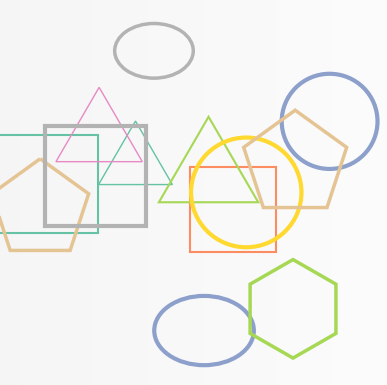[{"shape": "square", "thickness": 1.5, "radius": 0.64, "center": [0.125, 0.522]}, {"shape": "triangle", "thickness": 1, "radius": 0.55, "center": [0.35, 0.576]}, {"shape": "square", "thickness": 1.5, "radius": 0.55, "center": [0.601, 0.456]}, {"shape": "oval", "thickness": 3, "radius": 0.64, "center": [0.527, 0.141]}, {"shape": "circle", "thickness": 3, "radius": 0.62, "center": [0.851, 0.685]}, {"shape": "triangle", "thickness": 1, "radius": 0.64, "center": [0.256, 0.644]}, {"shape": "hexagon", "thickness": 2.5, "radius": 0.64, "center": [0.756, 0.198]}, {"shape": "triangle", "thickness": 1.5, "radius": 0.74, "center": [0.538, 0.549]}, {"shape": "circle", "thickness": 3, "radius": 0.71, "center": [0.635, 0.5]}, {"shape": "pentagon", "thickness": 2.5, "radius": 0.7, "center": [0.762, 0.574]}, {"shape": "pentagon", "thickness": 2.5, "radius": 0.66, "center": [0.104, 0.456]}, {"shape": "oval", "thickness": 2.5, "radius": 0.51, "center": [0.397, 0.868]}, {"shape": "square", "thickness": 3, "radius": 0.65, "center": [0.247, 0.543]}]